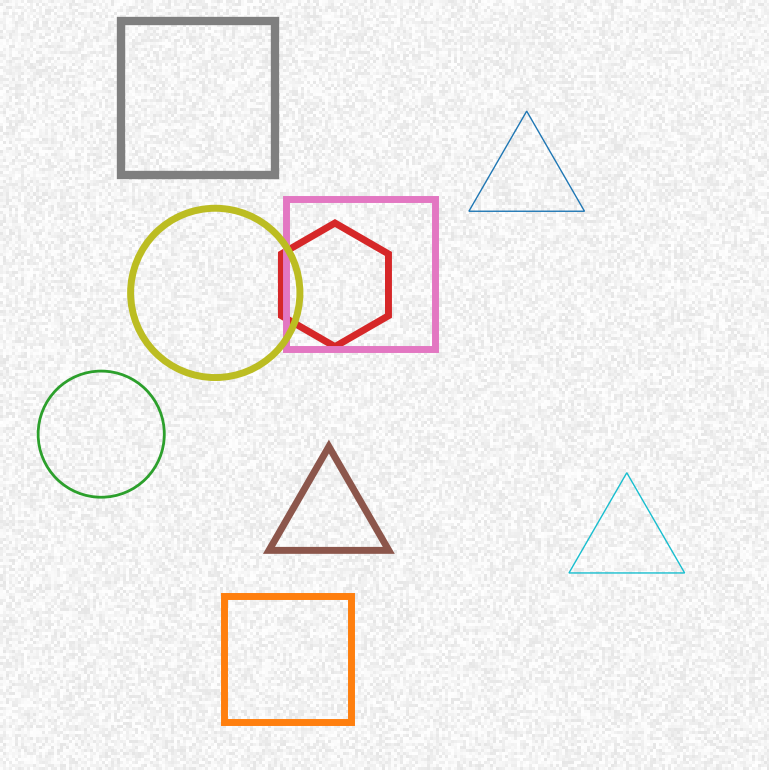[{"shape": "triangle", "thickness": 0.5, "radius": 0.43, "center": [0.684, 0.769]}, {"shape": "square", "thickness": 2.5, "radius": 0.41, "center": [0.373, 0.144]}, {"shape": "circle", "thickness": 1, "radius": 0.41, "center": [0.131, 0.436]}, {"shape": "hexagon", "thickness": 2.5, "radius": 0.4, "center": [0.435, 0.63]}, {"shape": "triangle", "thickness": 2.5, "radius": 0.45, "center": [0.427, 0.33]}, {"shape": "square", "thickness": 2.5, "radius": 0.48, "center": [0.469, 0.644]}, {"shape": "square", "thickness": 3, "radius": 0.5, "center": [0.257, 0.872]}, {"shape": "circle", "thickness": 2.5, "radius": 0.55, "center": [0.28, 0.62]}, {"shape": "triangle", "thickness": 0.5, "radius": 0.43, "center": [0.814, 0.299]}]